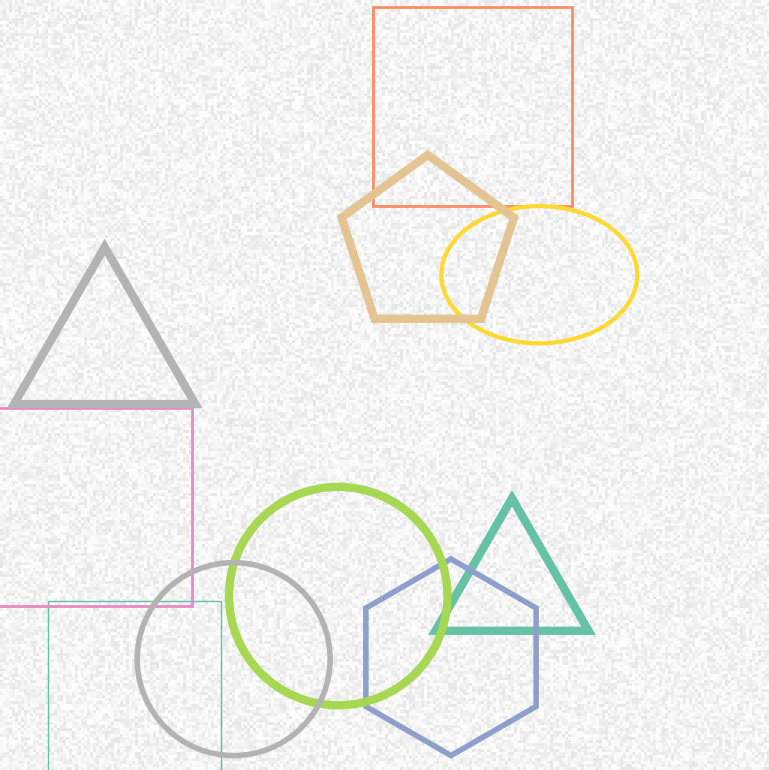[{"shape": "square", "thickness": 0.5, "radius": 0.56, "center": [0.175, 0.107]}, {"shape": "triangle", "thickness": 3, "radius": 0.57, "center": [0.665, 0.238]}, {"shape": "square", "thickness": 1, "radius": 0.65, "center": [0.614, 0.862]}, {"shape": "hexagon", "thickness": 2, "radius": 0.64, "center": [0.586, 0.146]}, {"shape": "square", "thickness": 1, "radius": 0.64, "center": [0.121, 0.341]}, {"shape": "circle", "thickness": 3, "radius": 0.71, "center": [0.439, 0.226]}, {"shape": "oval", "thickness": 1.5, "radius": 0.64, "center": [0.7, 0.643]}, {"shape": "pentagon", "thickness": 3, "radius": 0.59, "center": [0.556, 0.681]}, {"shape": "circle", "thickness": 2, "radius": 0.63, "center": [0.303, 0.144]}, {"shape": "triangle", "thickness": 3, "radius": 0.68, "center": [0.136, 0.543]}]